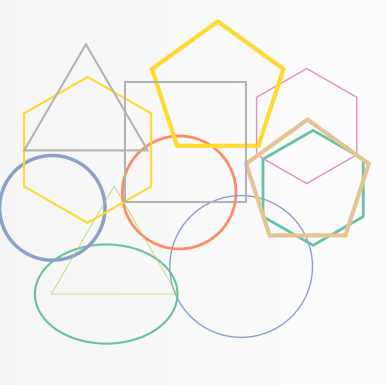[{"shape": "hexagon", "thickness": 2, "radius": 0.75, "center": [0.808, 0.512]}, {"shape": "oval", "thickness": 1.5, "radius": 0.92, "center": [0.274, 0.236]}, {"shape": "circle", "thickness": 2, "radius": 0.73, "center": [0.462, 0.5]}, {"shape": "circle", "thickness": 2.5, "radius": 0.68, "center": [0.135, 0.46]}, {"shape": "circle", "thickness": 1, "radius": 0.92, "center": [0.622, 0.308]}, {"shape": "hexagon", "thickness": 1, "radius": 0.75, "center": [0.791, 0.673]}, {"shape": "triangle", "thickness": 0.5, "radius": 0.94, "center": [0.295, 0.33]}, {"shape": "hexagon", "thickness": 1.5, "radius": 0.95, "center": [0.226, 0.611]}, {"shape": "pentagon", "thickness": 3, "radius": 0.89, "center": [0.562, 0.766]}, {"shape": "pentagon", "thickness": 3, "radius": 0.83, "center": [0.793, 0.523]}, {"shape": "triangle", "thickness": 1.5, "radius": 0.92, "center": [0.222, 0.701]}, {"shape": "square", "thickness": 1.5, "radius": 0.78, "center": [0.478, 0.631]}]